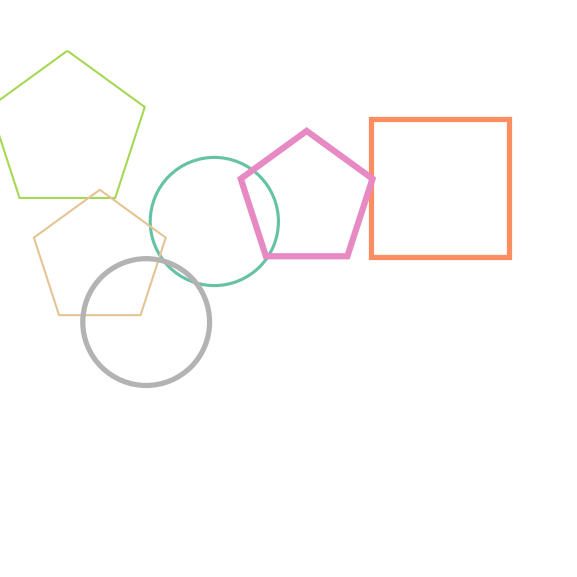[{"shape": "circle", "thickness": 1.5, "radius": 0.55, "center": [0.371, 0.616]}, {"shape": "square", "thickness": 2.5, "radius": 0.6, "center": [0.762, 0.673]}, {"shape": "pentagon", "thickness": 3, "radius": 0.6, "center": [0.531, 0.652]}, {"shape": "pentagon", "thickness": 1, "radius": 0.7, "center": [0.117, 0.77]}, {"shape": "pentagon", "thickness": 1, "radius": 0.6, "center": [0.173, 0.551]}, {"shape": "circle", "thickness": 2.5, "radius": 0.55, "center": [0.253, 0.441]}]